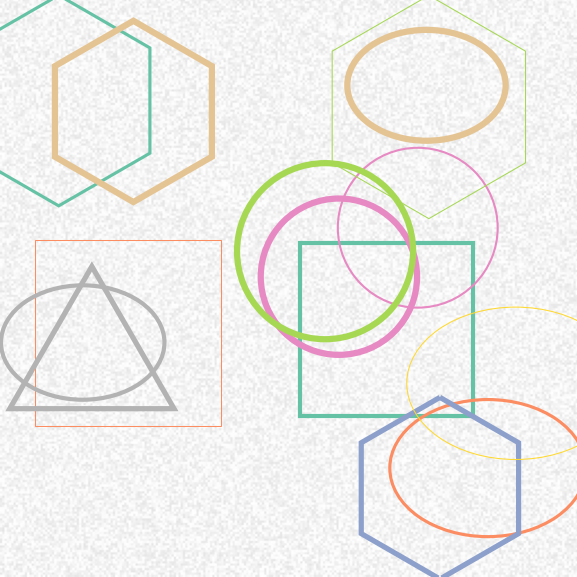[{"shape": "square", "thickness": 2, "radius": 0.75, "center": [0.669, 0.429]}, {"shape": "hexagon", "thickness": 1.5, "radius": 0.91, "center": [0.102, 0.825]}, {"shape": "square", "thickness": 0.5, "radius": 0.8, "center": [0.222, 0.422]}, {"shape": "oval", "thickness": 1.5, "radius": 0.85, "center": [0.845, 0.189]}, {"shape": "hexagon", "thickness": 2.5, "radius": 0.79, "center": [0.762, 0.154]}, {"shape": "circle", "thickness": 1, "radius": 0.69, "center": [0.723, 0.605]}, {"shape": "circle", "thickness": 3, "radius": 0.68, "center": [0.587, 0.52]}, {"shape": "circle", "thickness": 3, "radius": 0.76, "center": [0.563, 0.564]}, {"shape": "hexagon", "thickness": 0.5, "radius": 0.97, "center": [0.743, 0.814]}, {"shape": "oval", "thickness": 0.5, "radius": 0.94, "center": [0.893, 0.335]}, {"shape": "hexagon", "thickness": 3, "radius": 0.78, "center": [0.231, 0.806]}, {"shape": "oval", "thickness": 3, "radius": 0.69, "center": [0.739, 0.851]}, {"shape": "oval", "thickness": 2, "radius": 0.71, "center": [0.143, 0.406]}, {"shape": "triangle", "thickness": 2.5, "radius": 0.82, "center": [0.159, 0.374]}]